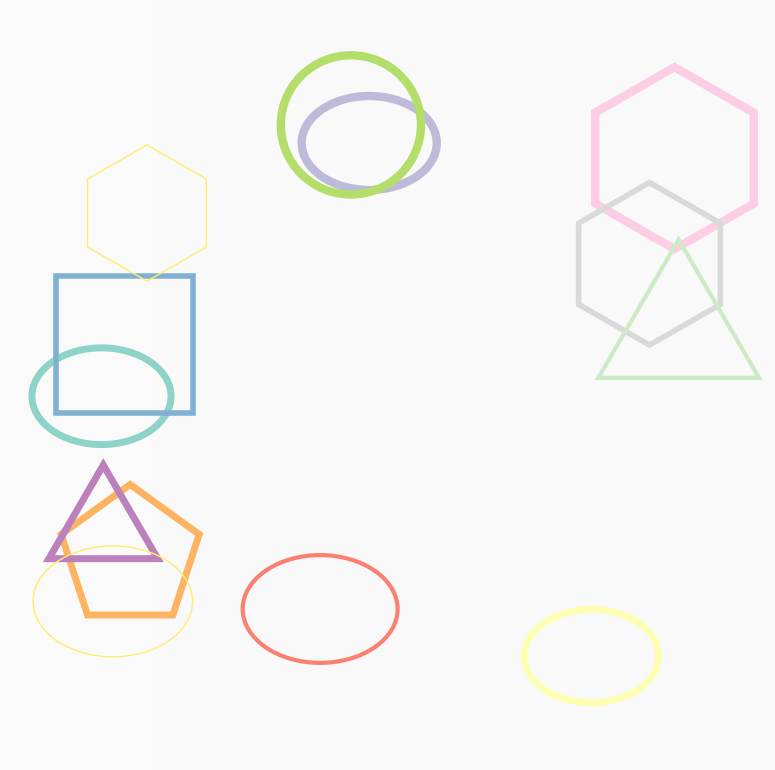[{"shape": "oval", "thickness": 2.5, "radius": 0.45, "center": [0.131, 0.485]}, {"shape": "oval", "thickness": 2.5, "radius": 0.43, "center": [0.763, 0.148]}, {"shape": "oval", "thickness": 3, "radius": 0.44, "center": [0.476, 0.814]}, {"shape": "oval", "thickness": 1.5, "radius": 0.5, "center": [0.413, 0.209]}, {"shape": "square", "thickness": 2, "radius": 0.44, "center": [0.16, 0.553]}, {"shape": "pentagon", "thickness": 2.5, "radius": 0.47, "center": [0.168, 0.277]}, {"shape": "circle", "thickness": 3, "radius": 0.45, "center": [0.453, 0.838]}, {"shape": "hexagon", "thickness": 3, "radius": 0.59, "center": [0.87, 0.795]}, {"shape": "hexagon", "thickness": 2, "radius": 0.53, "center": [0.838, 0.657]}, {"shape": "triangle", "thickness": 2.5, "radius": 0.41, "center": [0.133, 0.315]}, {"shape": "triangle", "thickness": 1.5, "radius": 0.6, "center": [0.876, 0.569]}, {"shape": "oval", "thickness": 0.5, "radius": 0.51, "center": [0.146, 0.219]}, {"shape": "hexagon", "thickness": 0.5, "radius": 0.44, "center": [0.19, 0.723]}]